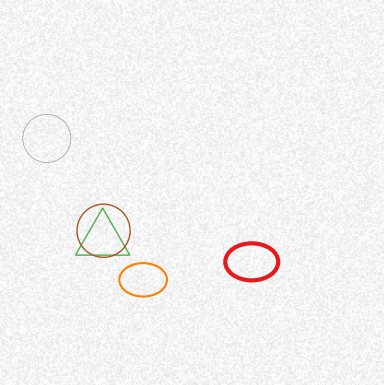[{"shape": "oval", "thickness": 3, "radius": 0.34, "center": [0.654, 0.32]}, {"shape": "triangle", "thickness": 1, "radius": 0.41, "center": [0.267, 0.378]}, {"shape": "oval", "thickness": 1.5, "radius": 0.31, "center": [0.372, 0.273]}, {"shape": "circle", "thickness": 1, "radius": 0.35, "center": [0.269, 0.401]}, {"shape": "circle", "thickness": 0.5, "radius": 0.31, "center": [0.122, 0.64]}]